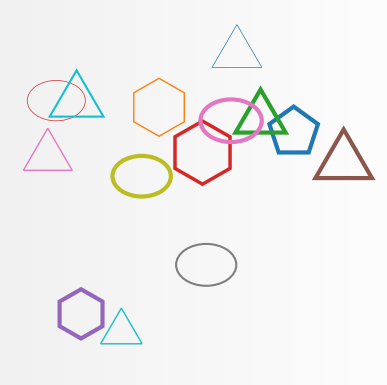[{"shape": "triangle", "thickness": 0.5, "radius": 0.37, "center": [0.611, 0.862]}, {"shape": "pentagon", "thickness": 3, "radius": 0.33, "center": [0.758, 0.657]}, {"shape": "hexagon", "thickness": 1, "radius": 0.38, "center": [0.41, 0.721]}, {"shape": "triangle", "thickness": 3, "radius": 0.37, "center": [0.672, 0.693]}, {"shape": "oval", "thickness": 0.5, "radius": 0.37, "center": [0.145, 0.739]}, {"shape": "hexagon", "thickness": 2.5, "radius": 0.41, "center": [0.523, 0.604]}, {"shape": "hexagon", "thickness": 3, "radius": 0.32, "center": [0.209, 0.185]}, {"shape": "triangle", "thickness": 3, "radius": 0.42, "center": [0.887, 0.58]}, {"shape": "oval", "thickness": 3, "radius": 0.4, "center": [0.596, 0.686]}, {"shape": "triangle", "thickness": 1, "radius": 0.36, "center": [0.123, 0.594]}, {"shape": "oval", "thickness": 1.5, "radius": 0.39, "center": [0.532, 0.312]}, {"shape": "oval", "thickness": 3, "radius": 0.38, "center": [0.366, 0.542]}, {"shape": "triangle", "thickness": 1.5, "radius": 0.4, "center": [0.198, 0.737]}, {"shape": "triangle", "thickness": 1, "radius": 0.31, "center": [0.313, 0.138]}]